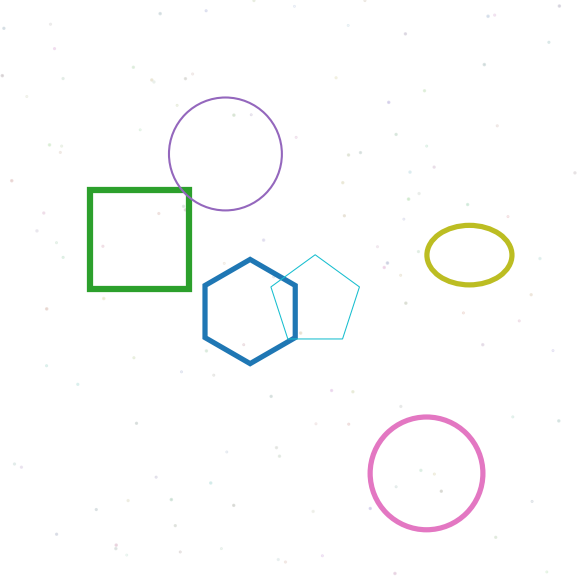[{"shape": "hexagon", "thickness": 2.5, "radius": 0.45, "center": [0.433, 0.46]}, {"shape": "square", "thickness": 3, "radius": 0.43, "center": [0.242, 0.584]}, {"shape": "circle", "thickness": 1, "radius": 0.49, "center": [0.39, 0.733]}, {"shape": "circle", "thickness": 2.5, "radius": 0.49, "center": [0.739, 0.179]}, {"shape": "oval", "thickness": 2.5, "radius": 0.37, "center": [0.813, 0.557]}, {"shape": "pentagon", "thickness": 0.5, "radius": 0.4, "center": [0.546, 0.477]}]